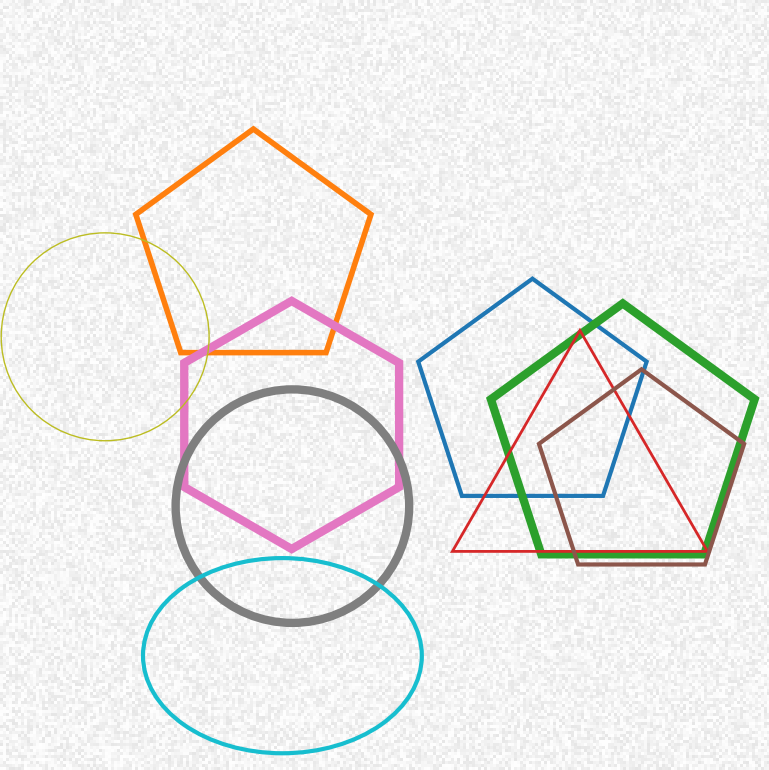[{"shape": "pentagon", "thickness": 1.5, "radius": 0.78, "center": [0.691, 0.482]}, {"shape": "pentagon", "thickness": 2, "radius": 0.8, "center": [0.329, 0.672]}, {"shape": "pentagon", "thickness": 3, "radius": 0.9, "center": [0.809, 0.426]}, {"shape": "triangle", "thickness": 1, "radius": 0.96, "center": [0.753, 0.38]}, {"shape": "pentagon", "thickness": 1.5, "radius": 0.7, "center": [0.833, 0.38]}, {"shape": "hexagon", "thickness": 3, "radius": 0.81, "center": [0.379, 0.448]}, {"shape": "circle", "thickness": 3, "radius": 0.76, "center": [0.38, 0.343]}, {"shape": "circle", "thickness": 0.5, "radius": 0.67, "center": [0.137, 0.563]}, {"shape": "oval", "thickness": 1.5, "radius": 0.91, "center": [0.367, 0.148]}]